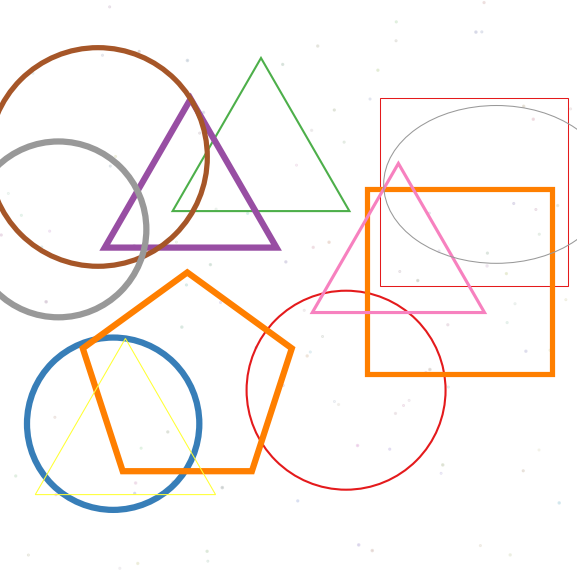[{"shape": "circle", "thickness": 1, "radius": 0.86, "center": [0.599, 0.323]}, {"shape": "square", "thickness": 0.5, "radius": 0.81, "center": [0.821, 0.666]}, {"shape": "circle", "thickness": 3, "radius": 0.75, "center": [0.196, 0.265]}, {"shape": "triangle", "thickness": 1, "radius": 0.88, "center": [0.452, 0.722]}, {"shape": "triangle", "thickness": 3, "radius": 0.86, "center": [0.33, 0.656]}, {"shape": "square", "thickness": 2.5, "radius": 0.8, "center": [0.795, 0.512]}, {"shape": "pentagon", "thickness": 3, "radius": 0.95, "center": [0.324, 0.337]}, {"shape": "triangle", "thickness": 0.5, "radius": 0.9, "center": [0.217, 0.233]}, {"shape": "circle", "thickness": 2.5, "radius": 0.95, "center": [0.17, 0.727]}, {"shape": "triangle", "thickness": 1.5, "radius": 0.86, "center": [0.69, 0.544]}, {"shape": "oval", "thickness": 0.5, "radius": 0.98, "center": [0.86, 0.68]}, {"shape": "circle", "thickness": 3, "radius": 0.76, "center": [0.101, 0.602]}]